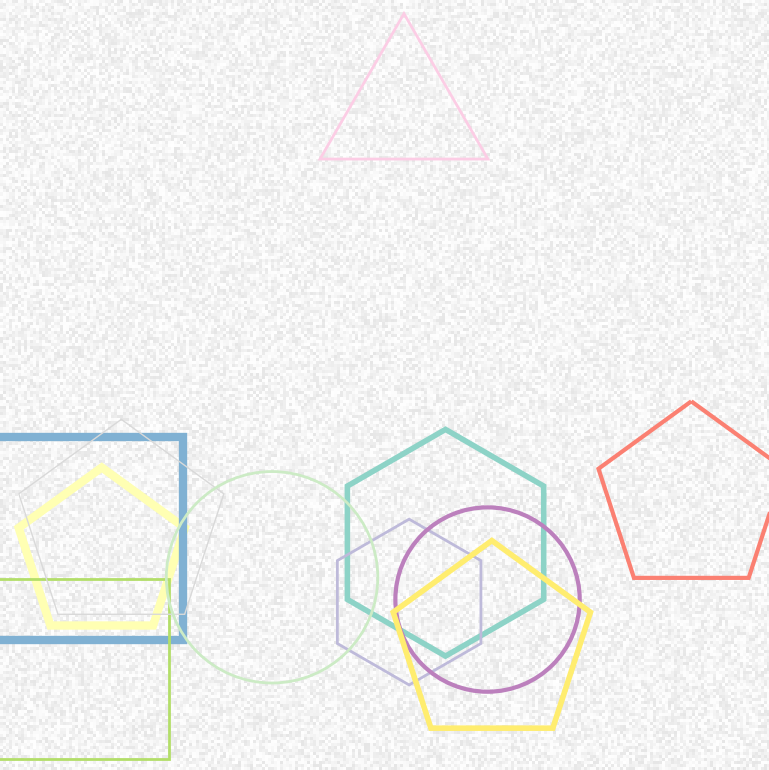[{"shape": "hexagon", "thickness": 2, "radius": 0.74, "center": [0.579, 0.295]}, {"shape": "pentagon", "thickness": 3, "radius": 0.57, "center": [0.132, 0.279]}, {"shape": "hexagon", "thickness": 1, "radius": 0.54, "center": [0.531, 0.218]}, {"shape": "pentagon", "thickness": 1.5, "radius": 0.63, "center": [0.898, 0.352]}, {"shape": "square", "thickness": 3, "radius": 0.66, "center": [0.105, 0.3]}, {"shape": "square", "thickness": 1, "radius": 0.59, "center": [0.103, 0.131]}, {"shape": "triangle", "thickness": 1, "radius": 0.63, "center": [0.525, 0.856]}, {"shape": "pentagon", "thickness": 0.5, "radius": 0.7, "center": [0.158, 0.315]}, {"shape": "circle", "thickness": 1.5, "radius": 0.6, "center": [0.633, 0.221]}, {"shape": "circle", "thickness": 1, "radius": 0.69, "center": [0.353, 0.25]}, {"shape": "pentagon", "thickness": 2, "radius": 0.67, "center": [0.639, 0.163]}]